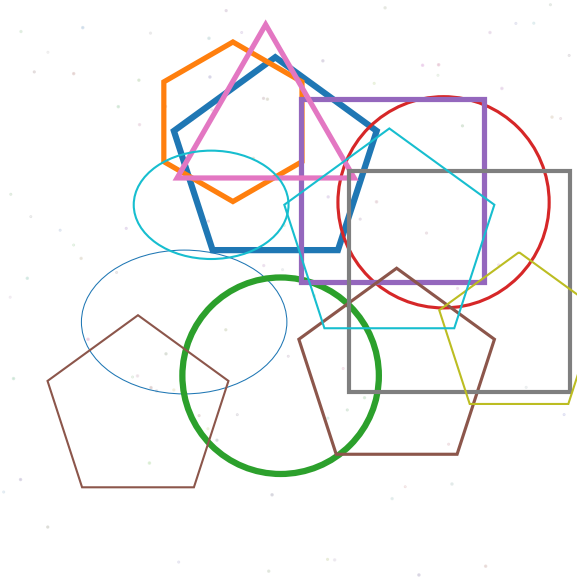[{"shape": "pentagon", "thickness": 3, "radius": 0.92, "center": [0.477, 0.715]}, {"shape": "oval", "thickness": 0.5, "radius": 0.89, "center": [0.319, 0.442]}, {"shape": "hexagon", "thickness": 2.5, "radius": 0.69, "center": [0.403, 0.788]}, {"shape": "circle", "thickness": 3, "radius": 0.85, "center": [0.486, 0.349]}, {"shape": "circle", "thickness": 1.5, "radius": 0.91, "center": [0.768, 0.649]}, {"shape": "square", "thickness": 2.5, "radius": 0.79, "center": [0.679, 0.67]}, {"shape": "pentagon", "thickness": 1, "radius": 0.82, "center": [0.239, 0.289]}, {"shape": "pentagon", "thickness": 1.5, "radius": 0.89, "center": [0.687, 0.357]}, {"shape": "triangle", "thickness": 2.5, "radius": 0.89, "center": [0.46, 0.779]}, {"shape": "square", "thickness": 2, "radius": 0.96, "center": [0.796, 0.512]}, {"shape": "pentagon", "thickness": 1, "radius": 0.73, "center": [0.899, 0.417]}, {"shape": "oval", "thickness": 1, "radius": 0.67, "center": [0.366, 0.644]}, {"shape": "pentagon", "thickness": 1, "radius": 0.96, "center": [0.674, 0.585]}]